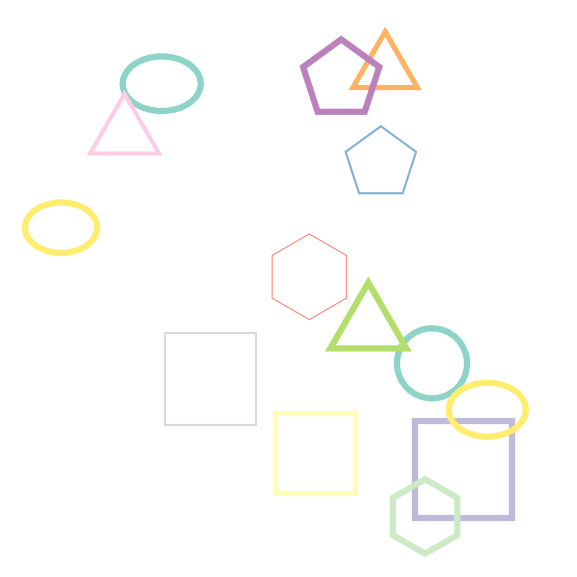[{"shape": "oval", "thickness": 3, "radius": 0.34, "center": [0.28, 0.854]}, {"shape": "circle", "thickness": 3, "radius": 0.3, "center": [0.748, 0.37]}, {"shape": "square", "thickness": 2.5, "radius": 0.35, "center": [0.546, 0.214]}, {"shape": "square", "thickness": 3, "radius": 0.42, "center": [0.803, 0.186]}, {"shape": "hexagon", "thickness": 0.5, "radius": 0.37, "center": [0.535, 0.52]}, {"shape": "pentagon", "thickness": 1, "radius": 0.32, "center": [0.66, 0.716]}, {"shape": "triangle", "thickness": 2.5, "radius": 0.32, "center": [0.667, 0.88]}, {"shape": "triangle", "thickness": 3, "radius": 0.38, "center": [0.638, 0.434]}, {"shape": "triangle", "thickness": 2, "radius": 0.34, "center": [0.216, 0.768]}, {"shape": "square", "thickness": 1, "radius": 0.4, "center": [0.365, 0.343]}, {"shape": "pentagon", "thickness": 3, "radius": 0.35, "center": [0.591, 0.862]}, {"shape": "hexagon", "thickness": 3, "radius": 0.32, "center": [0.736, 0.105]}, {"shape": "oval", "thickness": 3, "radius": 0.31, "center": [0.106, 0.605]}, {"shape": "oval", "thickness": 3, "radius": 0.33, "center": [0.844, 0.29]}]